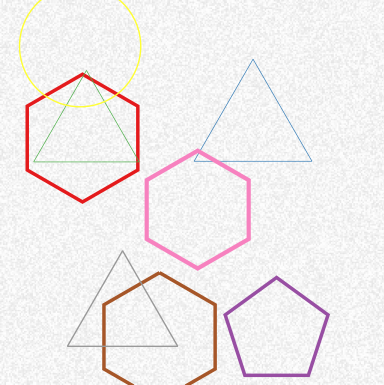[{"shape": "hexagon", "thickness": 2.5, "radius": 0.83, "center": [0.214, 0.641]}, {"shape": "triangle", "thickness": 0.5, "radius": 0.88, "center": [0.657, 0.67]}, {"shape": "triangle", "thickness": 0.5, "radius": 0.79, "center": [0.225, 0.659]}, {"shape": "pentagon", "thickness": 2.5, "radius": 0.7, "center": [0.718, 0.139]}, {"shape": "circle", "thickness": 1, "radius": 0.79, "center": [0.208, 0.88]}, {"shape": "hexagon", "thickness": 2.5, "radius": 0.83, "center": [0.414, 0.125]}, {"shape": "hexagon", "thickness": 3, "radius": 0.76, "center": [0.514, 0.456]}, {"shape": "triangle", "thickness": 1, "radius": 0.83, "center": [0.318, 0.183]}]